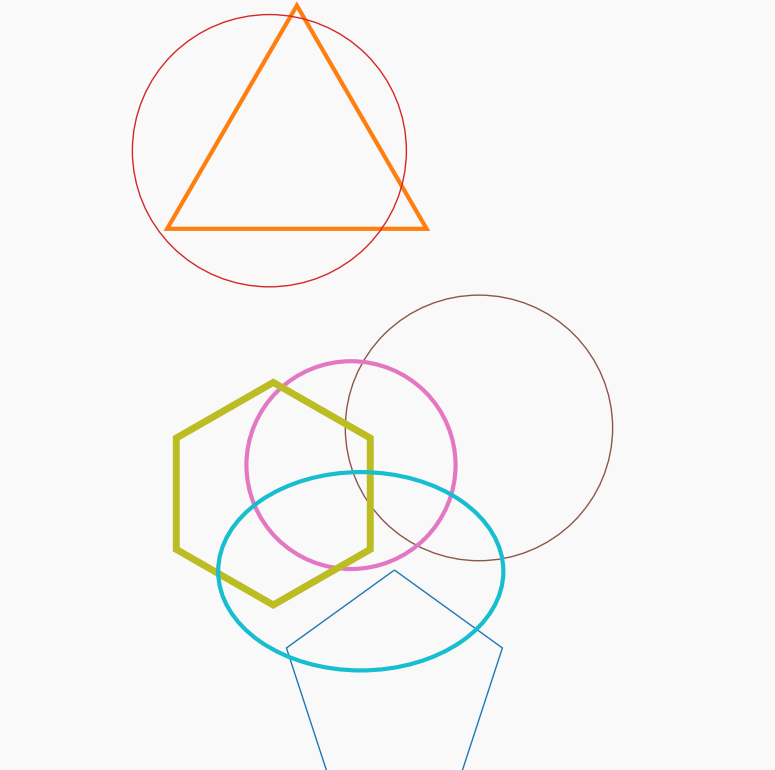[{"shape": "pentagon", "thickness": 0.5, "radius": 0.73, "center": [0.509, 0.113]}, {"shape": "triangle", "thickness": 1.5, "radius": 0.97, "center": [0.383, 0.8]}, {"shape": "circle", "thickness": 0.5, "radius": 0.88, "center": [0.348, 0.804]}, {"shape": "circle", "thickness": 0.5, "radius": 0.86, "center": [0.618, 0.444]}, {"shape": "circle", "thickness": 1.5, "radius": 0.67, "center": [0.453, 0.396]}, {"shape": "hexagon", "thickness": 2.5, "radius": 0.72, "center": [0.353, 0.359]}, {"shape": "oval", "thickness": 1.5, "radius": 0.92, "center": [0.466, 0.258]}]